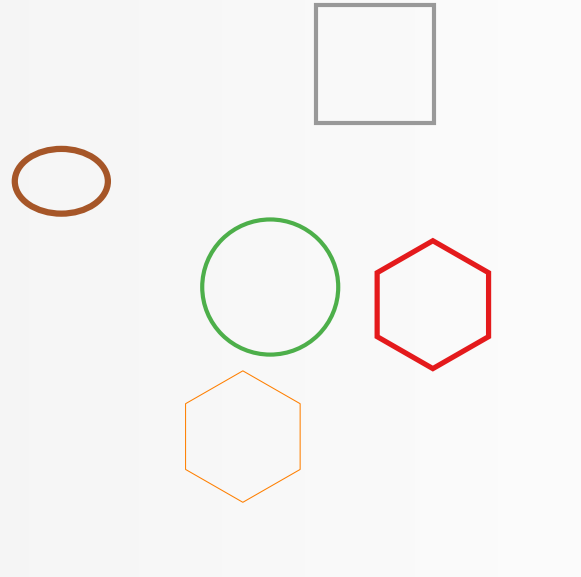[{"shape": "hexagon", "thickness": 2.5, "radius": 0.55, "center": [0.745, 0.472]}, {"shape": "circle", "thickness": 2, "radius": 0.58, "center": [0.465, 0.502]}, {"shape": "hexagon", "thickness": 0.5, "radius": 0.57, "center": [0.418, 0.243]}, {"shape": "oval", "thickness": 3, "radius": 0.4, "center": [0.106, 0.685]}, {"shape": "square", "thickness": 2, "radius": 0.51, "center": [0.645, 0.888]}]